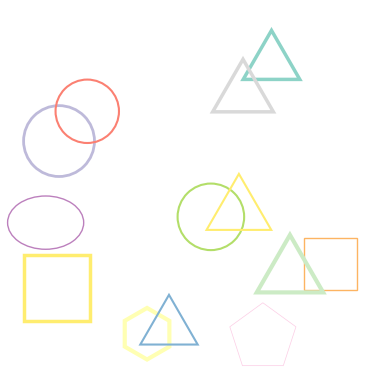[{"shape": "triangle", "thickness": 2.5, "radius": 0.42, "center": [0.705, 0.836]}, {"shape": "hexagon", "thickness": 3, "radius": 0.33, "center": [0.382, 0.133]}, {"shape": "circle", "thickness": 2, "radius": 0.46, "center": [0.153, 0.634]}, {"shape": "circle", "thickness": 1.5, "radius": 0.41, "center": [0.227, 0.711]}, {"shape": "triangle", "thickness": 1.5, "radius": 0.43, "center": [0.439, 0.148]}, {"shape": "square", "thickness": 1, "radius": 0.34, "center": [0.858, 0.314]}, {"shape": "circle", "thickness": 1.5, "radius": 0.43, "center": [0.548, 0.437]}, {"shape": "pentagon", "thickness": 0.5, "radius": 0.45, "center": [0.683, 0.123]}, {"shape": "triangle", "thickness": 2.5, "radius": 0.46, "center": [0.631, 0.755]}, {"shape": "oval", "thickness": 1, "radius": 0.49, "center": [0.119, 0.422]}, {"shape": "triangle", "thickness": 3, "radius": 0.5, "center": [0.753, 0.29]}, {"shape": "square", "thickness": 2.5, "radius": 0.43, "center": [0.149, 0.251]}, {"shape": "triangle", "thickness": 1.5, "radius": 0.48, "center": [0.621, 0.451]}]